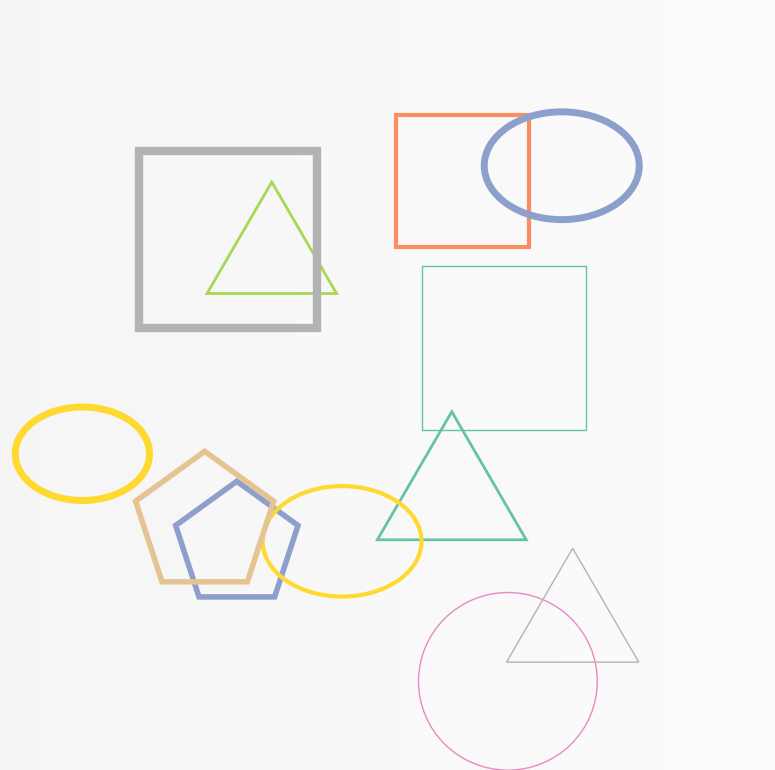[{"shape": "triangle", "thickness": 1, "radius": 0.55, "center": [0.583, 0.354]}, {"shape": "square", "thickness": 0.5, "radius": 0.53, "center": [0.65, 0.548]}, {"shape": "square", "thickness": 1.5, "radius": 0.43, "center": [0.596, 0.765]}, {"shape": "pentagon", "thickness": 2, "radius": 0.42, "center": [0.306, 0.292]}, {"shape": "oval", "thickness": 2.5, "radius": 0.5, "center": [0.725, 0.785]}, {"shape": "circle", "thickness": 0.5, "radius": 0.58, "center": [0.655, 0.115]}, {"shape": "triangle", "thickness": 1, "radius": 0.48, "center": [0.351, 0.667]}, {"shape": "oval", "thickness": 2.5, "radius": 0.43, "center": [0.106, 0.411]}, {"shape": "oval", "thickness": 1.5, "radius": 0.51, "center": [0.441, 0.297]}, {"shape": "pentagon", "thickness": 2, "radius": 0.47, "center": [0.264, 0.32]}, {"shape": "triangle", "thickness": 0.5, "radius": 0.49, "center": [0.739, 0.189]}, {"shape": "square", "thickness": 3, "radius": 0.57, "center": [0.295, 0.689]}]